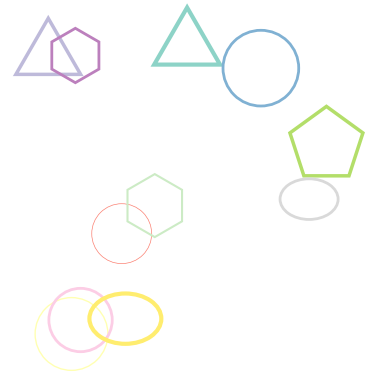[{"shape": "triangle", "thickness": 3, "radius": 0.49, "center": [0.486, 0.882]}, {"shape": "circle", "thickness": 1, "radius": 0.47, "center": [0.186, 0.133]}, {"shape": "triangle", "thickness": 2.5, "radius": 0.49, "center": [0.125, 0.855]}, {"shape": "circle", "thickness": 0.5, "radius": 0.39, "center": [0.316, 0.393]}, {"shape": "circle", "thickness": 2, "radius": 0.49, "center": [0.678, 0.823]}, {"shape": "pentagon", "thickness": 2.5, "radius": 0.5, "center": [0.848, 0.624]}, {"shape": "circle", "thickness": 2, "radius": 0.41, "center": [0.209, 0.169]}, {"shape": "oval", "thickness": 2, "radius": 0.38, "center": [0.803, 0.483]}, {"shape": "hexagon", "thickness": 2, "radius": 0.35, "center": [0.196, 0.856]}, {"shape": "hexagon", "thickness": 1.5, "radius": 0.41, "center": [0.402, 0.466]}, {"shape": "oval", "thickness": 3, "radius": 0.47, "center": [0.326, 0.172]}]